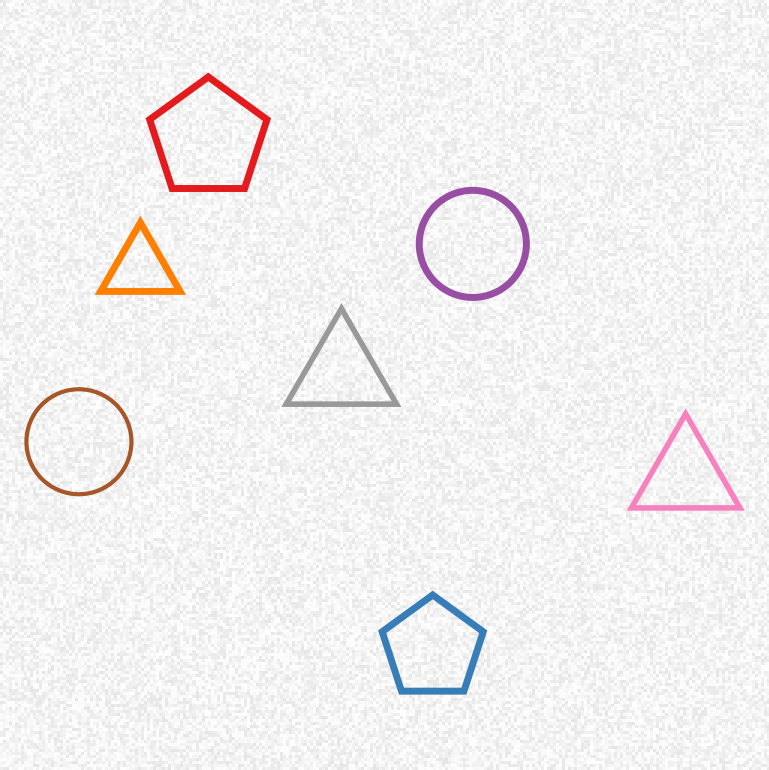[{"shape": "pentagon", "thickness": 2.5, "radius": 0.4, "center": [0.271, 0.82]}, {"shape": "pentagon", "thickness": 2.5, "radius": 0.35, "center": [0.562, 0.158]}, {"shape": "circle", "thickness": 2.5, "radius": 0.35, "center": [0.614, 0.683]}, {"shape": "triangle", "thickness": 2.5, "radius": 0.3, "center": [0.182, 0.651]}, {"shape": "circle", "thickness": 1.5, "radius": 0.34, "center": [0.102, 0.426]}, {"shape": "triangle", "thickness": 2, "radius": 0.41, "center": [0.89, 0.381]}, {"shape": "triangle", "thickness": 2, "radius": 0.41, "center": [0.443, 0.516]}]